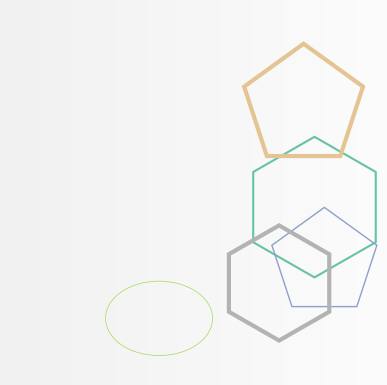[{"shape": "hexagon", "thickness": 1.5, "radius": 0.91, "center": [0.812, 0.462]}, {"shape": "pentagon", "thickness": 1, "radius": 0.71, "center": [0.837, 0.319]}, {"shape": "oval", "thickness": 0.5, "radius": 0.69, "center": [0.41, 0.173]}, {"shape": "pentagon", "thickness": 3, "radius": 0.81, "center": [0.783, 0.725]}, {"shape": "hexagon", "thickness": 3, "radius": 0.75, "center": [0.72, 0.265]}]